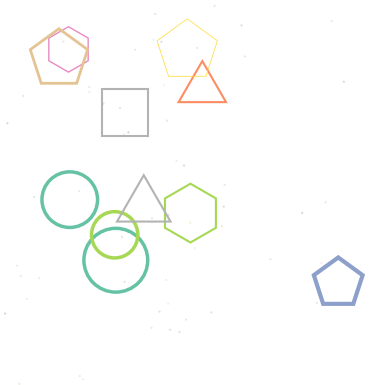[{"shape": "circle", "thickness": 2.5, "radius": 0.36, "center": [0.181, 0.481]}, {"shape": "circle", "thickness": 2.5, "radius": 0.41, "center": [0.301, 0.324]}, {"shape": "triangle", "thickness": 1.5, "radius": 0.36, "center": [0.526, 0.77]}, {"shape": "pentagon", "thickness": 3, "radius": 0.33, "center": [0.879, 0.265]}, {"shape": "hexagon", "thickness": 1, "radius": 0.29, "center": [0.178, 0.872]}, {"shape": "circle", "thickness": 2.5, "radius": 0.3, "center": [0.298, 0.39]}, {"shape": "hexagon", "thickness": 1.5, "radius": 0.38, "center": [0.495, 0.446]}, {"shape": "pentagon", "thickness": 0.5, "radius": 0.41, "center": [0.486, 0.869]}, {"shape": "pentagon", "thickness": 2, "radius": 0.39, "center": [0.153, 0.847]}, {"shape": "square", "thickness": 1.5, "radius": 0.3, "center": [0.324, 0.707]}, {"shape": "triangle", "thickness": 1.5, "radius": 0.4, "center": [0.373, 0.465]}]